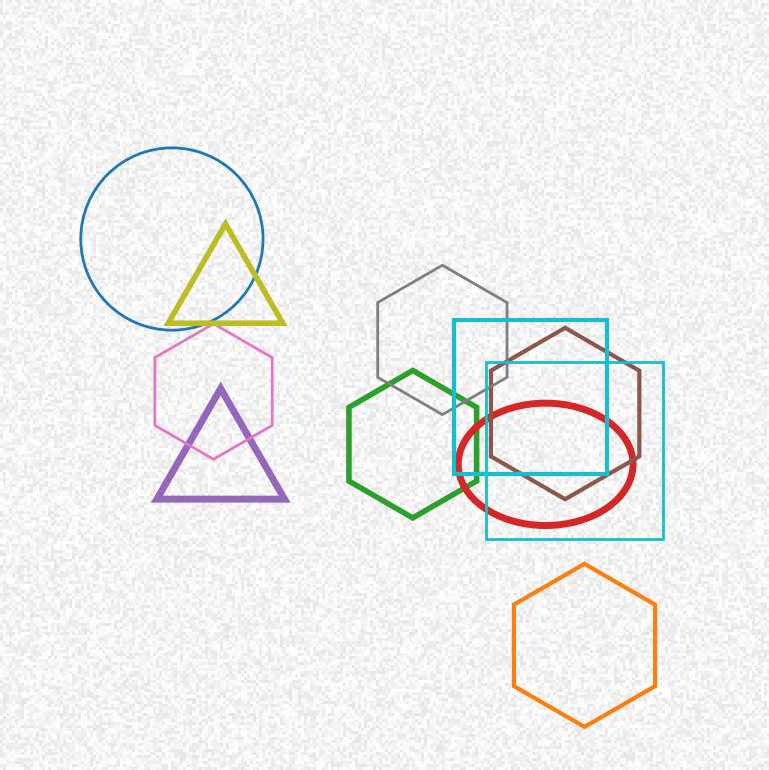[{"shape": "circle", "thickness": 1, "radius": 0.59, "center": [0.223, 0.69]}, {"shape": "hexagon", "thickness": 1.5, "radius": 0.53, "center": [0.759, 0.162]}, {"shape": "hexagon", "thickness": 2, "radius": 0.48, "center": [0.536, 0.423]}, {"shape": "oval", "thickness": 2.5, "radius": 0.57, "center": [0.709, 0.397]}, {"shape": "triangle", "thickness": 2.5, "radius": 0.48, "center": [0.287, 0.4]}, {"shape": "hexagon", "thickness": 1.5, "radius": 0.56, "center": [0.734, 0.463]}, {"shape": "hexagon", "thickness": 1, "radius": 0.44, "center": [0.277, 0.492]}, {"shape": "hexagon", "thickness": 1, "radius": 0.48, "center": [0.575, 0.559]}, {"shape": "triangle", "thickness": 2, "radius": 0.43, "center": [0.293, 0.623]}, {"shape": "square", "thickness": 1.5, "radius": 0.5, "center": [0.689, 0.485]}, {"shape": "square", "thickness": 1, "radius": 0.57, "center": [0.746, 0.415]}]